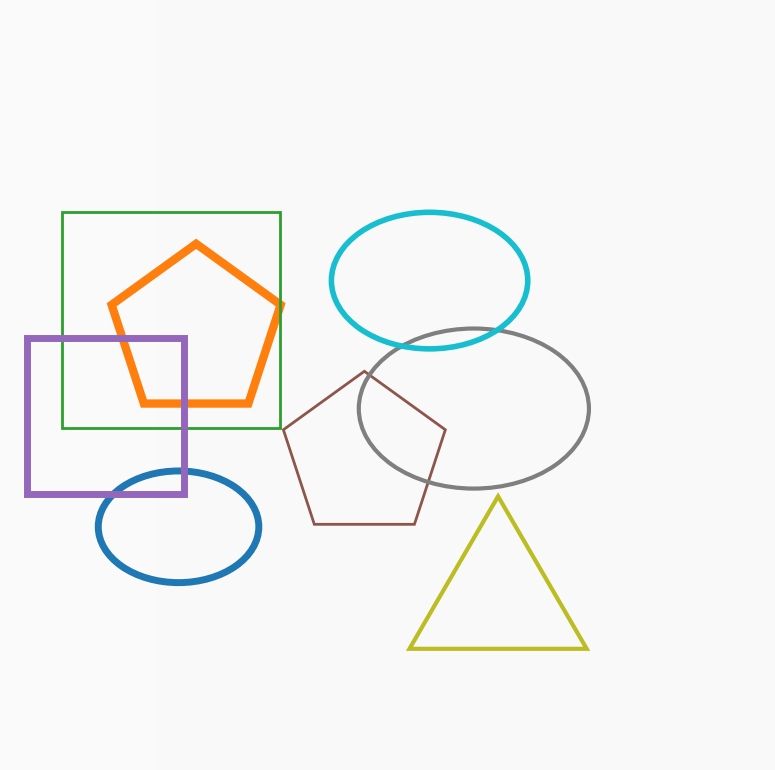[{"shape": "oval", "thickness": 2.5, "radius": 0.52, "center": [0.23, 0.316]}, {"shape": "pentagon", "thickness": 3, "radius": 0.57, "center": [0.253, 0.569]}, {"shape": "square", "thickness": 1, "radius": 0.7, "center": [0.22, 0.585]}, {"shape": "square", "thickness": 2.5, "radius": 0.51, "center": [0.136, 0.459]}, {"shape": "pentagon", "thickness": 1, "radius": 0.55, "center": [0.47, 0.408]}, {"shape": "oval", "thickness": 1.5, "radius": 0.74, "center": [0.611, 0.469]}, {"shape": "triangle", "thickness": 1.5, "radius": 0.66, "center": [0.643, 0.223]}, {"shape": "oval", "thickness": 2, "radius": 0.63, "center": [0.554, 0.636]}]